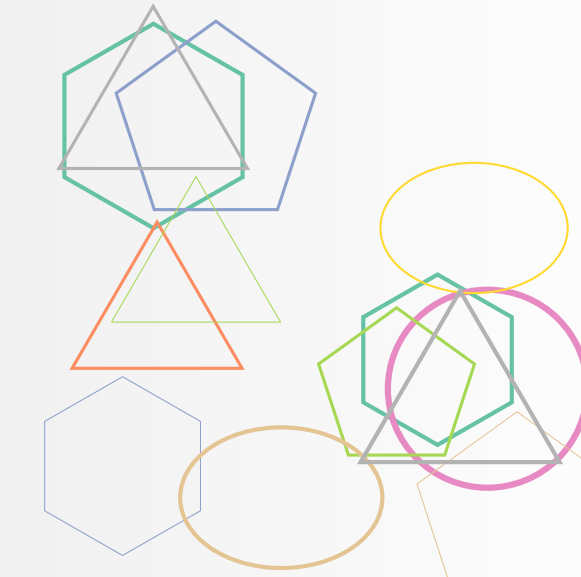[{"shape": "hexagon", "thickness": 2, "radius": 0.74, "center": [0.753, 0.376]}, {"shape": "hexagon", "thickness": 2, "radius": 0.88, "center": [0.264, 0.781]}, {"shape": "triangle", "thickness": 1.5, "radius": 0.84, "center": [0.27, 0.446]}, {"shape": "hexagon", "thickness": 0.5, "radius": 0.77, "center": [0.211, 0.192]}, {"shape": "pentagon", "thickness": 1.5, "radius": 0.9, "center": [0.371, 0.782]}, {"shape": "circle", "thickness": 3, "radius": 0.86, "center": [0.839, 0.326]}, {"shape": "pentagon", "thickness": 1.5, "radius": 0.71, "center": [0.682, 0.325]}, {"shape": "triangle", "thickness": 0.5, "radius": 0.84, "center": [0.337, 0.525]}, {"shape": "oval", "thickness": 1, "radius": 0.81, "center": [0.816, 0.604]}, {"shape": "pentagon", "thickness": 0.5, "radius": 0.91, "center": [0.89, 0.105]}, {"shape": "oval", "thickness": 2, "radius": 0.87, "center": [0.484, 0.137]}, {"shape": "triangle", "thickness": 2, "radius": 0.99, "center": [0.792, 0.298]}, {"shape": "triangle", "thickness": 1.5, "radius": 0.94, "center": [0.263, 0.801]}]